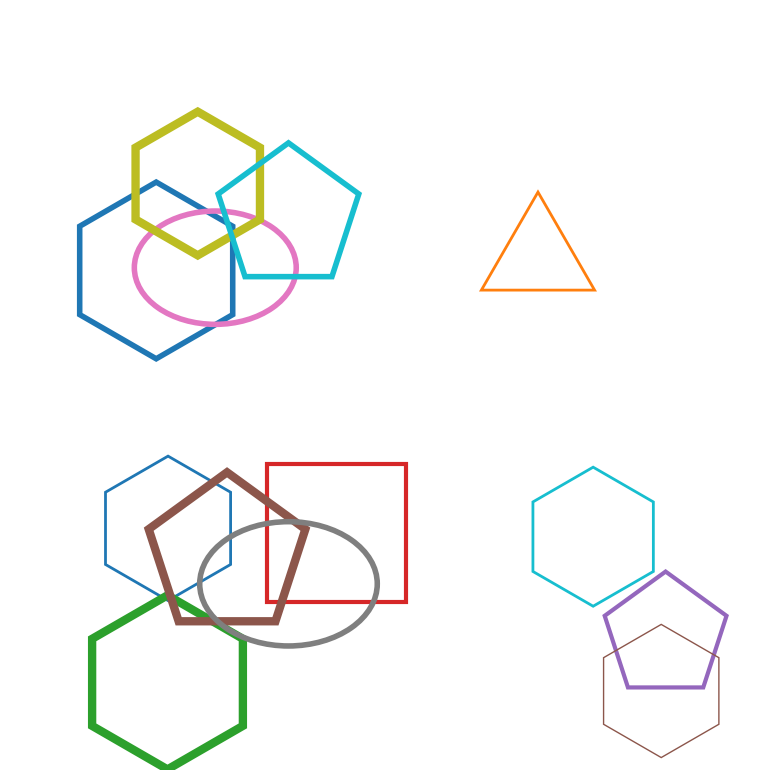[{"shape": "hexagon", "thickness": 2, "radius": 0.57, "center": [0.203, 0.649]}, {"shape": "hexagon", "thickness": 1, "radius": 0.47, "center": [0.218, 0.314]}, {"shape": "triangle", "thickness": 1, "radius": 0.42, "center": [0.699, 0.666]}, {"shape": "hexagon", "thickness": 3, "radius": 0.57, "center": [0.218, 0.114]}, {"shape": "square", "thickness": 1.5, "radius": 0.45, "center": [0.437, 0.308]}, {"shape": "pentagon", "thickness": 1.5, "radius": 0.42, "center": [0.864, 0.175]}, {"shape": "hexagon", "thickness": 0.5, "radius": 0.43, "center": [0.859, 0.103]}, {"shape": "pentagon", "thickness": 3, "radius": 0.53, "center": [0.295, 0.28]}, {"shape": "oval", "thickness": 2, "radius": 0.53, "center": [0.28, 0.652]}, {"shape": "oval", "thickness": 2, "radius": 0.58, "center": [0.375, 0.242]}, {"shape": "hexagon", "thickness": 3, "radius": 0.47, "center": [0.257, 0.762]}, {"shape": "pentagon", "thickness": 2, "radius": 0.48, "center": [0.375, 0.718]}, {"shape": "hexagon", "thickness": 1, "radius": 0.45, "center": [0.77, 0.303]}]